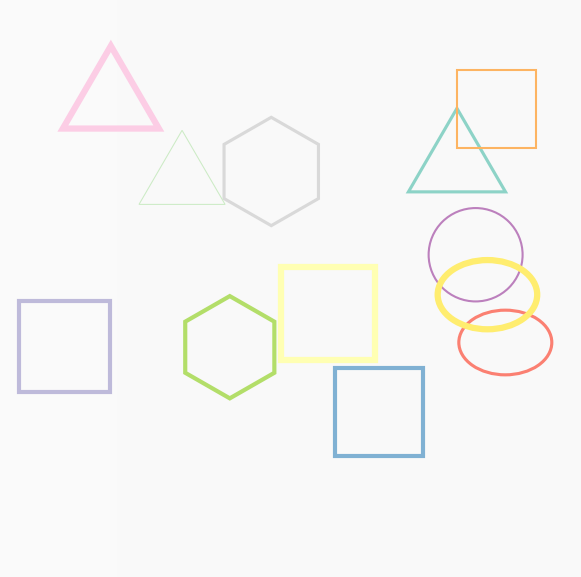[{"shape": "triangle", "thickness": 1.5, "radius": 0.48, "center": [0.786, 0.715]}, {"shape": "square", "thickness": 3, "radius": 0.4, "center": [0.565, 0.456]}, {"shape": "square", "thickness": 2, "radius": 0.39, "center": [0.112, 0.399]}, {"shape": "oval", "thickness": 1.5, "radius": 0.4, "center": [0.869, 0.406]}, {"shape": "square", "thickness": 2, "radius": 0.38, "center": [0.652, 0.286]}, {"shape": "square", "thickness": 1, "radius": 0.34, "center": [0.854, 0.811]}, {"shape": "hexagon", "thickness": 2, "radius": 0.44, "center": [0.395, 0.398]}, {"shape": "triangle", "thickness": 3, "radius": 0.48, "center": [0.191, 0.824]}, {"shape": "hexagon", "thickness": 1.5, "radius": 0.47, "center": [0.467, 0.702]}, {"shape": "circle", "thickness": 1, "radius": 0.4, "center": [0.818, 0.558]}, {"shape": "triangle", "thickness": 0.5, "radius": 0.43, "center": [0.313, 0.688]}, {"shape": "oval", "thickness": 3, "radius": 0.43, "center": [0.839, 0.489]}]